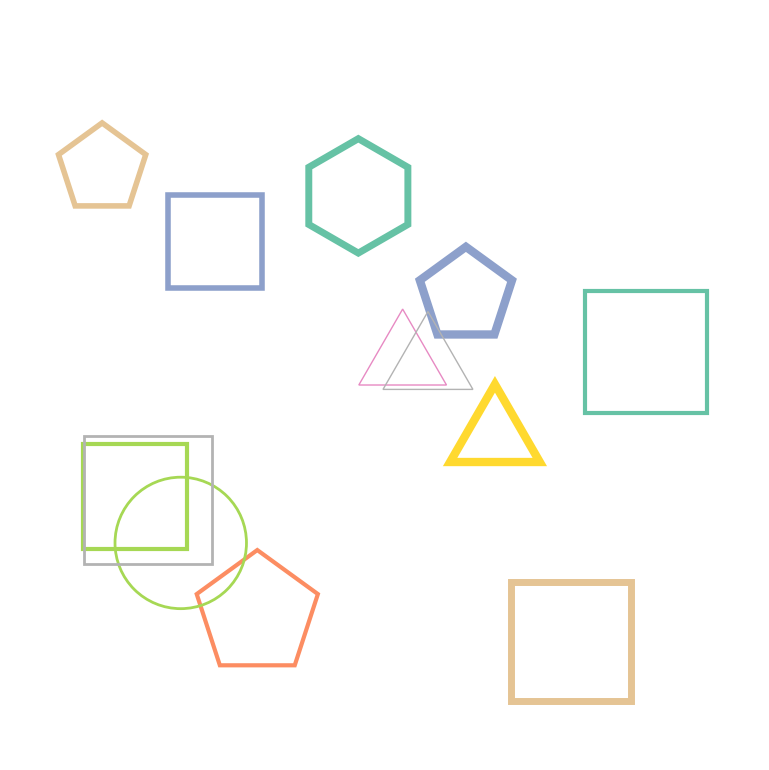[{"shape": "hexagon", "thickness": 2.5, "radius": 0.37, "center": [0.465, 0.746]}, {"shape": "square", "thickness": 1.5, "radius": 0.4, "center": [0.839, 0.543]}, {"shape": "pentagon", "thickness": 1.5, "radius": 0.41, "center": [0.334, 0.203]}, {"shape": "square", "thickness": 2, "radius": 0.3, "center": [0.279, 0.687]}, {"shape": "pentagon", "thickness": 3, "radius": 0.31, "center": [0.605, 0.617]}, {"shape": "triangle", "thickness": 0.5, "radius": 0.33, "center": [0.523, 0.533]}, {"shape": "circle", "thickness": 1, "radius": 0.43, "center": [0.235, 0.295]}, {"shape": "square", "thickness": 1.5, "radius": 0.34, "center": [0.175, 0.355]}, {"shape": "triangle", "thickness": 3, "radius": 0.34, "center": [0.643, 0.434]}, {"shape": "pentagon", "thickness": 2, "radius": 0.3, "center": [0.133, 0.781]}, {"shape": "square", "thickness": 2.5, "radius": 0.39, "center": [0.741, 0.167]}, {"shape": "square", "thickness": 1, "radius": 0.42, "center": [0.192, 0.351]}, {"shape": "triangle", "thickness": 0.5, "radius": 0.34, "center": [0.556, 0.528]}]